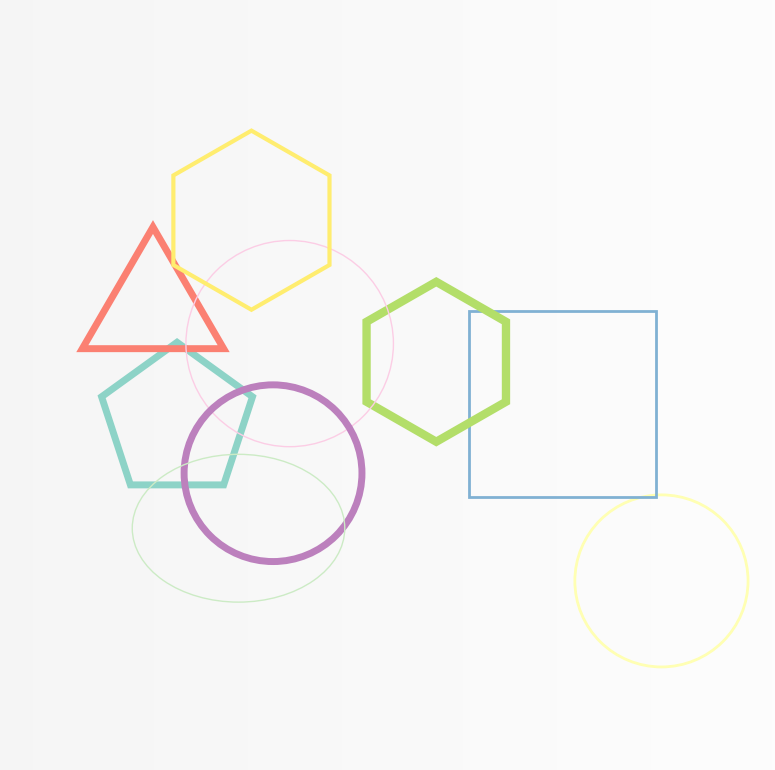[{"shape": "pentagon", "thickness": 2.5, "radius": 0.51, "center": [0.228, 0.453]}, {"shape": "circle", "thickness": 1, "radius": 0.56, "center": [0.853, 0.246]}, {"shape": "triangle", "thickness": 2.5, "radius": 0.53, "center": [0.197, 0.6]}, {"shape": "square", "thickness": 1, "radius": 0.6, "center": [0.725, 0.475]}, {"shape": "hexagon", "thickness": 3, "radius": 0.52, "center": [0.563, 0.53]}, {"shape": "circle", "thickness": 0.5, "radius": 0.67, "center": [0.374, 0.554]}, {"shape": "circle", "thickness": 2.5, "radius": 0.57, "center": [0.352, 0.385]}, {"shape": "oval", "thickness": 0.5, "radius": 0.69, "center": [0.308, 0.314]}, {"shape": "hexagon", "thickness": 1.5, "radius": 0.58, "center": [0.324, 0.714]}]